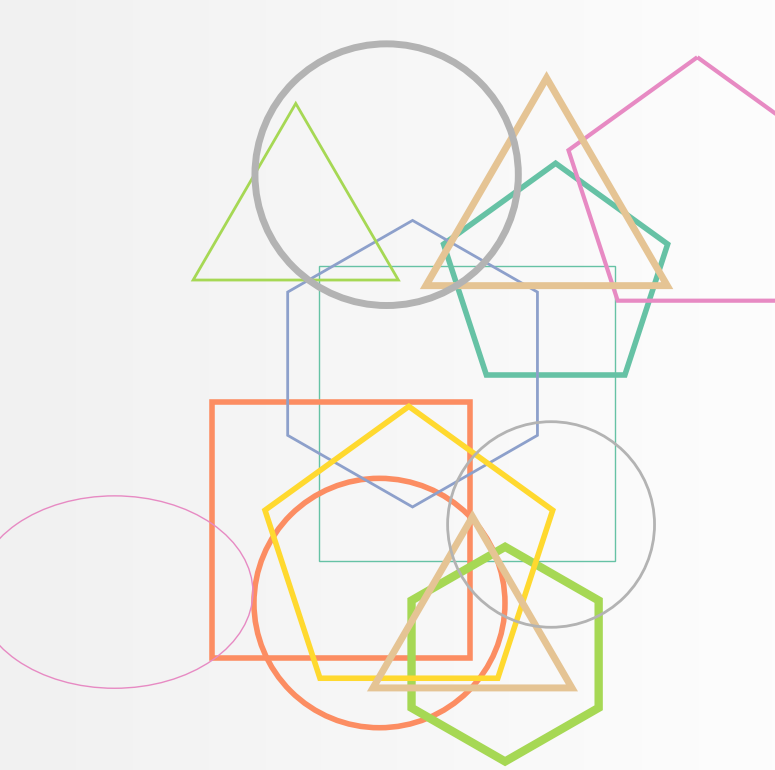[{"shape": "square", "thickness": 0.5, "radius": 0.96, "center": [0.603, 0.463]}, {"shape": "pentagon", "thickness": 2, "radius": 0.76, "center": [0.717, 0.636]}, {"shape": "circle", "thickness": 2, "radius": 0.81, "center": [0.49, 0.217]}, {"shape": "square", "thickness": 2, "radius": 0.83, "center": [0.44, 0.312]}, {"shape": "hexagon", "thickness": 1, "radius": 0.93, "center": [0.532, 0.528]}, {"shape": "pentagon", "thickness": 1.5, "radius": 0.87, "center": [0.9, 0.751]}, {"shape": "oval", "thickness": 0.5, "radius": 0.89, "center": [0.148, 0.231]}, {"shape": "hexagon", "thickness": 3, "radius": 0.7, "center": [0.652, 0.15]}, {"shape": "triangle", "thickness": 1, "radius": 0.76, "center": [0.382, 0.713]}, {"shape": "pentagon", "thickness": 2, "radius": 0.98, "center": [0.528, 0.277]}, {"shape": "triangle", "thickness": 2.5, "radius": 0.9, "center": [0.705, 0.719]}, {"shape": "triangle", "thickness": 2.5, "radius": 0.74, "center": [0.61, 0.181]}, {"shape": "circle", "thickness": 2.5, "radius": 0.85, "center": [0.499, 0.773]}, {"shape": "circle", "thickness": 1, "radius": 0.67, "center": [0.711, 0.319]}]